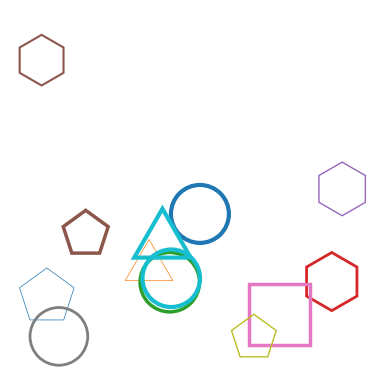[{"shape": "pentagon", "thickness": 0.5, "radius": 0.37, "center": [0.122, 0.229]}, {"shape": "circle", "thickness": 3, "radius": 0.38, "center": [0.519, 0.444]}, {"shape": "triangle", "thickness": 0.5, "radius": 0.36, "center": [0.387, 0.307]}, {"shape": "circle", "thickness": 2.5, "radius": 0.39, "center": [0.441, 0.267]}, {"shape": "hexagon", "thickness": 2, "radius": 0.38, "center": [0.862, 0.269]}, {"shape": "hexagon", "thickness": 1, "radius": 0.35, "center": [0.889, 0.509]}, {"shape": "hexagon", "thickness": 1.5, "radius": 0.33, "center": [0.108, 0.844]}, {"shape": "pentagon", "thickness": 2.5, "radius": 0.31, "center": [0.223, 0.392]}, {"shape": "square", "thickness": 2.5, "radius": 0.39, "center": [0.727, 0.184]}, {"shape": "circle", "thickness": 2, "radius": 0.37, "center": [0.153, 0.126]}, {"shape": "pentagon", "thickness": 1, "radius": 0.31, "center": [0.659, 0.123]}, {"shape": "triangle", "thickness": 3, "radius": 0.42, "center": [0.422, 0.373]}, {"shape": "circle", "thickness": 3, "radius": 0.37, "center": [0.445, 0.277]}]